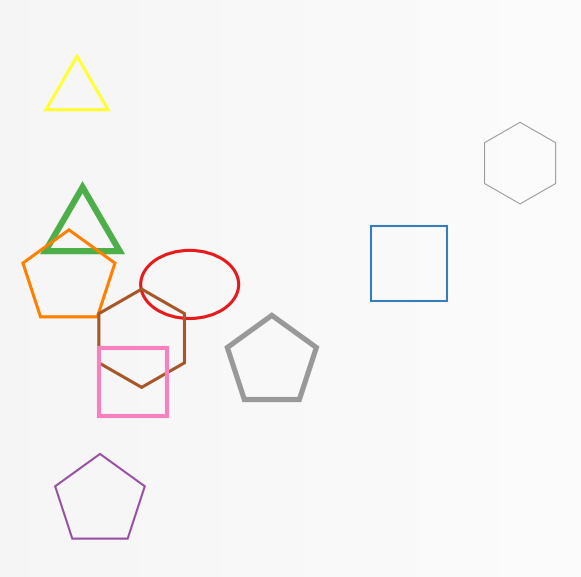[{"shape": "oval", "thickness": 1.5, "radius": 0.42, "center": [0.326, 0.507]}, {"shape": "square", "thickness": 1, "radius": 0.33, "center": [0.704, 0.543]}, {"shape": "triangle", "thickness": 3, "radius": 0.37, "center": [0.142, 0.601]}, {"shape": "pentagon", "thickness": 1, "radius": 0.41, "center": [0.172, 0.132]}, {"shape": "pentagon", "thickness": 1.5, "radius": 0.42, "center": [0.119, 0.518]}, {"shape": "triangle", "thickness": 1.5, "radius": 0.31, "center": [0.133, 0.84]}, {"shape": "hexagon", "thickness": 1.5, "radius": 0.43, "center": [0.244, 0.413]}, {"shape": "square", "thickness": 2, "radius": 0.29, "center": [0.23, 0.338]}, {"shape": "pentagon", "thickness": 2.5, "radius": 0.4, "center": [0.468, 0.372]}, {"shape": "hexagon", "thickness": 0.5, "radius": 0.35, "center": [0.895, 0.717]}]